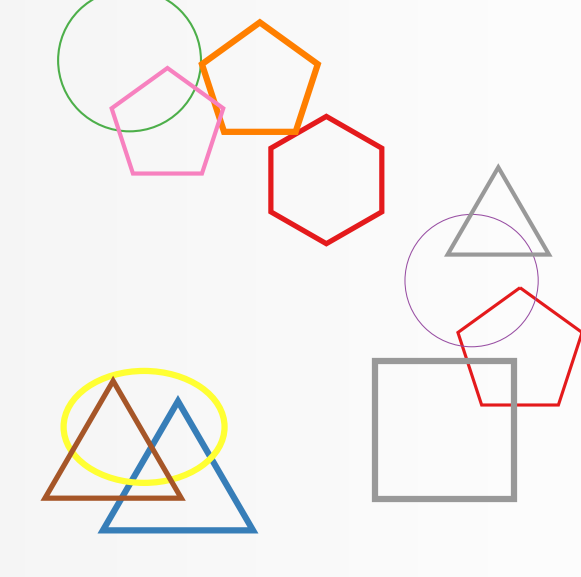[{"shape": "hexagon", "thickness": 2.5, "radius": 0.55, "center": [0.561, 0.687]}, {"shape": "pentagon", "thickness": 1.5, "radius": 0.56, "center": [0.895, 0.389]}, {"shape": "triangle", "thickness": 3, "radius": 0.75, "center": [0.306, 0.155]}, {"shape": "circle", "thickness": 1, "radius": 0.61, "center": [0.223, 0.895]}, {"shape": "circle", "thickness": 0.5, "radius": 0.57, "center": [0.811, 0.513]}, {"shape": "pentagon", "thickness": 3, "radius": 0.52, "center": [0.447, 0.856]}, {"shape": "oval", "thickness": 3, "radius": 0.69, "center": [0.248, 0.26]}, {"shape": "triangle", "thickness": 2.5, "radius": 0.68, "center": [0.195, 0.204]}, {"shape": "pentagon", "thickness": 2, "radius": 0.5, "center": [0.288, 0.78]}, {"shape": "triangle", "thickness": 2, "radius": 0.5, "center": [0.857, 0.609]}, {"shape": "square", "thickness": 3, "radius": 0.6, "center": [0.764, 0.254]}]